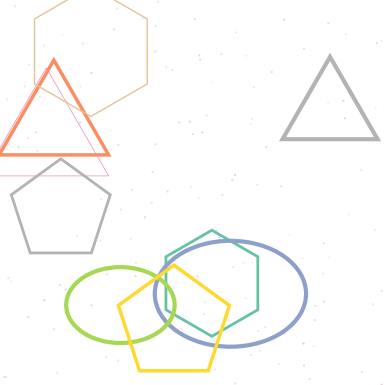[{"shape": "hexagon", "thickness": 2, "radius": 0.69, "center": [0.55, 0.264]}, {"shape": "triangle", "thickness": 2.5, "radius": 0.82, "center": [0.14, 0.68]}, {"shape": "oval", "thickness": 3, "radius": 0.98, "center": [0.599, 0.237]}, {"shape": "triangle", "thickness": 0.5, "radius": 0.94, "center": [0.12, 0.637]}, {"shape": "oval", "thickness": 3, "radius": 0.7, "center": [0.313, 0.208]}, {"shape": "pentagon", "thickness": 2.5, "radius": 0.76, "center": [0.452, 0.16]}, {"shape": "hexagon", "thickness": 1, "radius": 0.84, "center": [0.236, 0.866]}, {"shape": "triangle", "thickness": 3, "radius": 0.71, "center": [0.857, 0.71]}, {"shape": "pentagon", "thickness": 2, "radius": 0.68, "center": [0.158, 0.452]}]